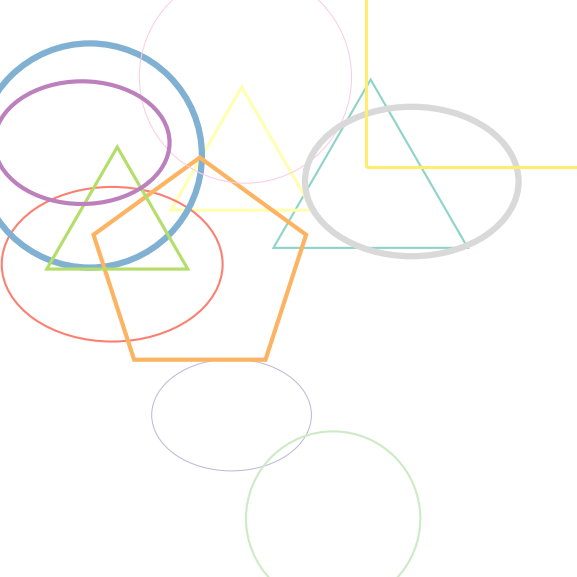[{"shape": "triangle", "thickness": 1, "radius": 0.97, "center": [0.642, 0.667]}, {"shape": "triangle", "thickness": 1.5, "radius": 0.71, "center": [0.419, 0.706]}, {"shape": "oval", "thickness": 0.5, "radius": 0.69, "center": [0.401, 0.281]}, {"shape": "oval", "thickness": 1, "radius": 0.96, "center": [0.194, 0.542]}, {"shape": "circle", "thickness": 3, "radius": 0.97, "center": [0.156, 0.73]}, {"shape": "pentagon", "thickness": 2, "radius": 0.97, "center": [0.346, 0.533]}, {"shape": "triangle", "thickness": 1.5, "radius": 0.7, "center": [0.203, 0.604]}, {"shape": "circle", "thickness": 0.5, "radius": 0.92, "center": [0.425, 0.866]}, {"shape": "oval", "thickness": 3, "radius": 0.92, "center": [0.713, 0.685]}, {"shape": "oval", "thickness": 2, "radius": 0.76, "center": [0.142, 0.752]}, {"shape": "circle", "thickness": 1, "radius": 0.75, "center": [0.577, 0.101]}, {"shape": "square", "thickness": 1.5, "radius": 0.94, "center": [0.822, 0.899]}]